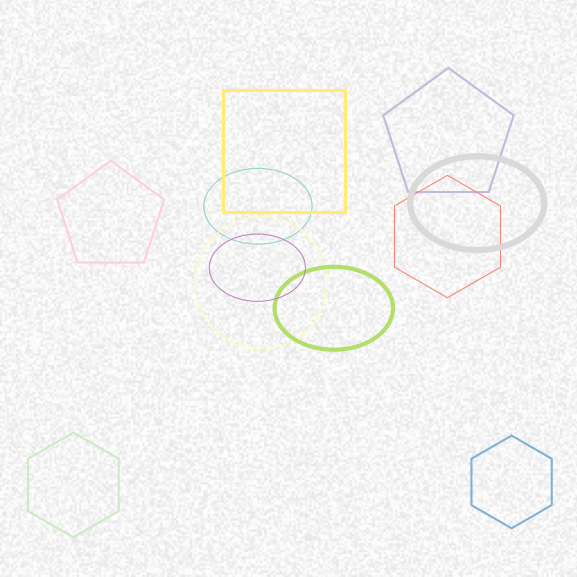[{"shape": "oval", "thickness": 0.5, "radius": 0.47, "center": [0.447, 0.642]}, {"shape": "circle", "thickness": 0.5, "radius": 0.57, "center": [0.452, 0.509]}, {"shape": "pentagon", "thickness": 1, "radius": 0.59, "center": [0.776, 0.763]}, {"shape": "hexagon", "thickness": 0.5, "radius": 0.53, "center": [0.775, 0.59]}, {"shape": "hexagon", "thickness": 1, "radius": 0.4, "center": [0.886, 0.165]}, {"shape": "oval", "thickness": 2, "radius": 0.51, "center": [0.578, 0.465]}, {"shape": "pentagon", "thickness": 1, "radius": 0.49, "center": [0.192, 0.623]}, {"shape": "oval", "thickness": 3, "radius": 0.58, "center": [0.826, 0.647]}, {"shape": "oval", "thickness": 0.5, "radius": 0.42, "center": [0.446, 0.536]}, {"shape": "hexagon", "thickness": 1, "radius": 0.45, "center": [0.127, 0.159]}, {"shape": "square", "thickness": 1.5, "radius": 0.53, "center": [0.491, 0.738]}]